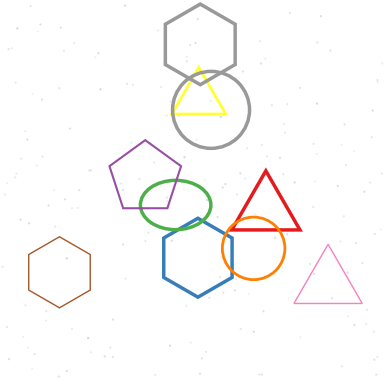[{"shape": "triangle", "thickness": 2.5, "radius": 0.51, "center": [0.691, 0.454]}, {"shape": "hexagon", "thickness": 2.5, "radius": 0.51, "center": [0.514, 0.331]}, {"shape": "oval", "thickness": 2.5, "radius": 0.46, "center": [0.456, 0.468]}, {"shape": "pentagon", "thickness": 1.5, "radius": 0.49, "center": [0.377, 0.538]}, {"shape": "circle", "thickness": 2, "radius": 0.41, "center": [0.659, 0.355]}, {"shape": "triangle", "thickness": 2, "radius": 0.4, "center": [0.516, 0.744]}, {"shape": "hexagon", "thickness": 1, "radius": 0.46, "center": [0.154, 0.293]}, {"shape": "triangle", "thickness": 1, "radius": 0.51, "center": [0.852, 0.263]}, {"shape": "circle", "thickness": 2.5, "radius": 0.5, "center": [0.548, 0.715]}, {"shape": "hexagon", "thickness": 2.5, "radius": 0.52, "center": [0.52, 0.885]}]